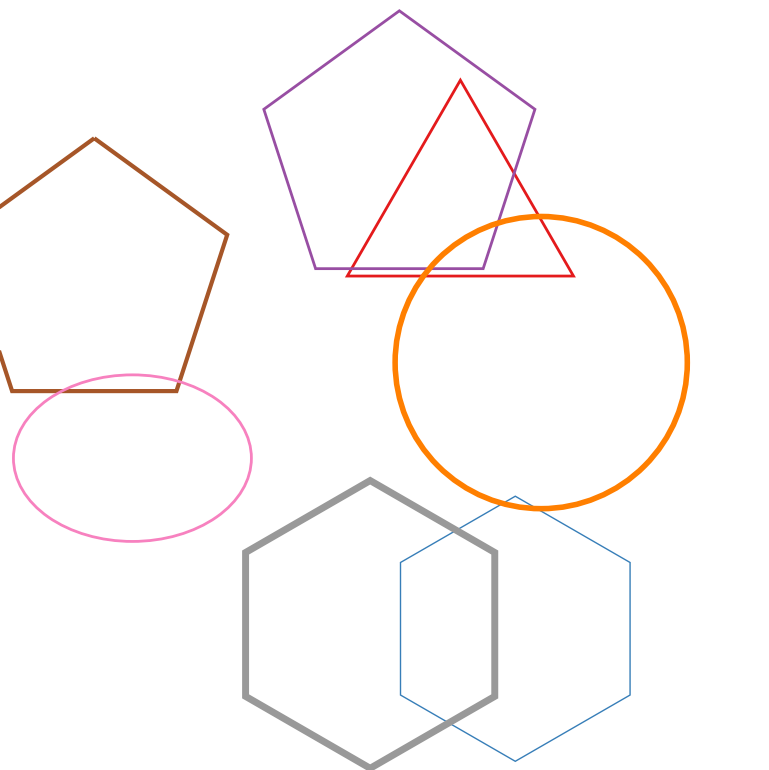[{"shape": "triangle", "thickness": 1, "radius": 0.85, "center": [0.598, 0.726]}, {"shape": "hexagon", "thickness": 0.5, "radius": 0.86, "center": [0.669, 0.183]}, {"shape": "pentagon", "thickness": 1, "radius": 0.93, "center": [0.519, 0.801]}, {"shape": "circle", "thickness": 2, "radius": 0.95, "center": [0.703, 0.529]}, {"shape": "pentagon", "thickness": 1.5, "radius": 0.91, "center": [0.122, 0.639]}, {"shape": "oval", "thickness": 1, "radius": 0.77, "center": [0.172, 0.405]}, {"shape": "hexagon", "thickness": 2.5, "radius": 0.93, "center": [0.481, 0.189]}]